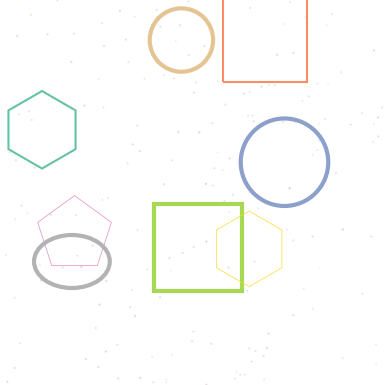[{"shape": "hexagon", "thickness": 1.5, "radius": 0.5, "center": [0.109, 0.663]}, {"shape": "square", "thickness": 1.5, "radius": 0.54, "center": [0.689, 0.895]}, {"shape": "circle", "thickness": 3, "radius": 0.57, "center": [0.739, 0.579]}, {"shape": "pentagon", "thickness": 0.5, "radius": 0.5, "center": [0.194, 0.391]}, {"shape": "square", "thickness": 3, "radius": 0.57, "center": [0.514, 0.357]}, {"shape": "hexagon", "thickness": 0.5, "radius": 0.49, "center": [0.647, 0.354]}, {"shape": "circle", "thickness": 3, "radius": 0.41, "center": [0.471, 0.896]}, {"shape": "oval", "thickness": 3, "radius": 0.49, "center": [0.187, 0.321]}]